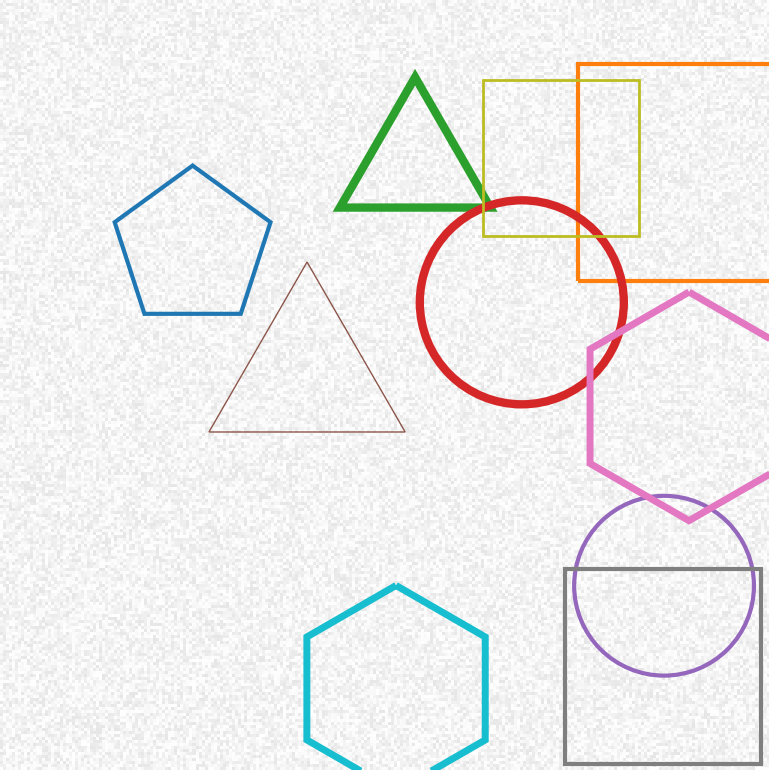[{"shape": "pentagon", "thickness": 1.5, "radius": 0.53, "center": [0.25, 0.679]}, {"shape": "square", "thickness": 1.5, "radius": 0.71, "center": [0.892, 0.776]}, {"shape": "triangle", "thickness": 3, "radius": 0.56, "center": [0.539, 0.787]}, {"shape": "circle", "thickness": 3, "radius": 0.66, "center": [0.678, 0.607]}, {"shape": "circle", "thickness": 1.5, "radius": 0.58, "center": [0.862, 0.239]}, {"shape": "triangle", "thickness": 0.5, "radius": 0.74, "center": [0.399, 0.513]}, {"shape": "hexagon", "thickness": 2.5, "radius": 0.74, "center": [0.895, 0.472]}, {"shape": "square", "thickness": 1.5, "radius": 0.63, "center": [0.861, 0.134]}, {"shape": "square", "thickness": 1, "radius": 0.51, "center": [0.728, 0.795]}, {"shape": "hexagon", "thickness": 2.5, "radius": 0.67, "center": [0.514, 0.106]}]